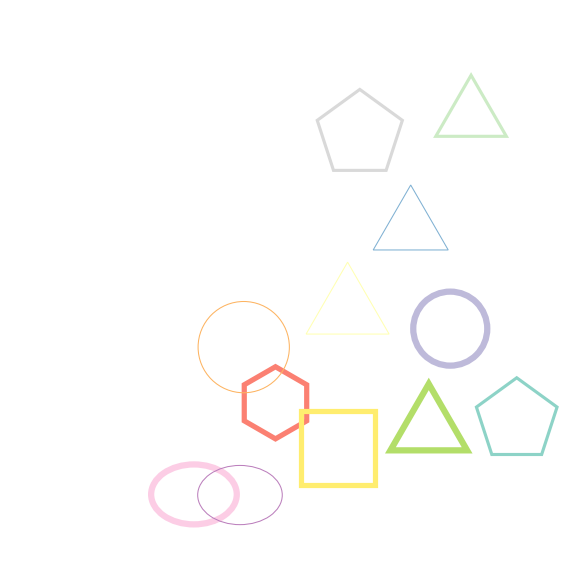[{"shape": "pentagon", "thickness": 1.5, "radius": 0.37, "center": [0.895, 0.272]}, {"shape": "triangle", "thickness": 0.5, "radius": 0.42, "center": [0.602, 0.462]}, {"shape": "circle", "thickness": 3, "radius": 0.32, "center": [0.78, 0.43]}, {"shape": "hexagon", "thickness": 2.5, "radius": 0.31, "center": [0.477, 0.302]}, {"shape": "triangle", "thickness": 0.5, "radius": 0.37, "center": [0.711, 0.604]}, {"shape": "circle", "thickness": 0.5, "radius": 0.4, "center": [0.422, 0.398]}, {"shape": "triangle", "thickness": 3, "radius": 0.38, "center": [0.742, 0.258]}, {"shape": "oval", "thickness": 3, "radius": 0.37, "center": [0.336, 0.143]}, {"shape": "pentagon", "thickness": 1.5, "radius": 0.39, "center": [0.623, 0.767]}, {"shape": "oval", "thickness": 0.5, "radius": 0.37, "center": [0.416, 0.142]}, {"shape": "triangle", "thickness": 1.5, "radius": 0.35, "center": [0.816, 0.798]}, {"shape": "square", "thickness": 2.5, "radius": 0.32, "center": [0.585, 0.223]}]